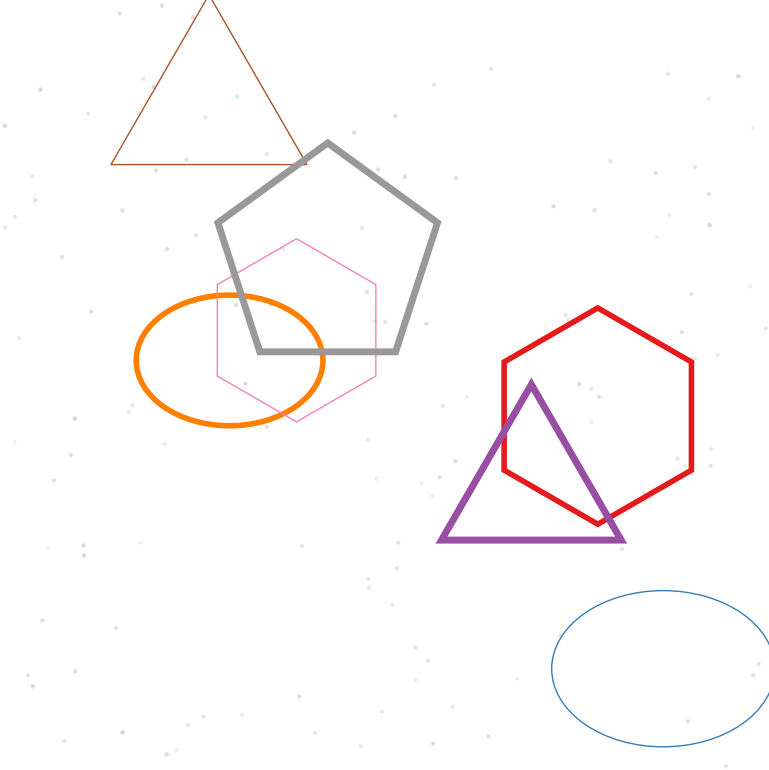[{"shape": "hexagon", "thickness": 2, "radius": 0.7, "center": [0.776, 0.46]}, {"shape": "oval", "thickness": 0.5, "radius": 0.72, "center": [0.861, 0.132]}, {"shape": "triangle", "thickness": 2.5, "radius": 0.67, "center": [0.69, 0.366]}, {"shape": "oval", "thickness": 2, "radius": 0.61, "center": [0.298, 0.532]}, {"shape": "triangle", "thickness": 0.5, "radius": 0.74, "center": [0.271, 0.86]}, {"shape": "hexagon", "thickness": 0.5, "radius": 0.59, "center": [0.385, 0.571]}, {"shape": "pentagon", "thickness": 2.5, "radius": 0.75, "center": [0.426, 0.664]}]